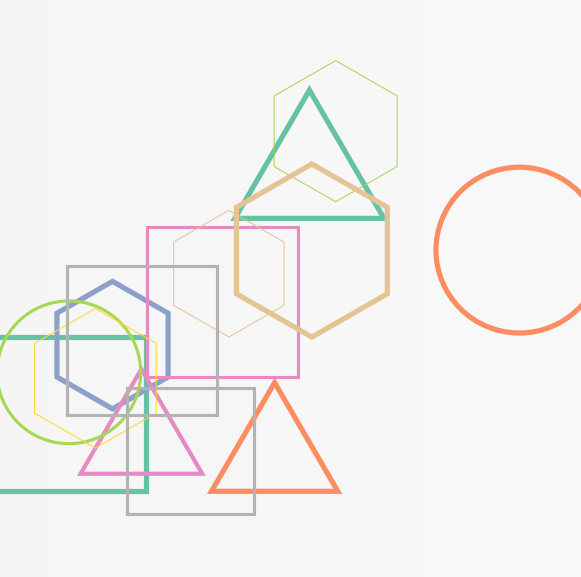[{"shape": "triangle", "thickness": 2.5, "radius": 0.74, "center": [0.532, 0.695]}, {"shape": "square", "thickness": 2.5, "radius": 0.67, "center": [0.117, 0.282]}, {"shape": "circle", "thickness": 2.5, "radius": 0.72, "center": [0.894, 0.566]}, {"shape": "triangle", "thickness": 2.5, "radius": 0.63, "center": [0.472, 0.211]}, {"shape": "hexagon", "thickness": 2.5, "radius": 0.55, "center": [0.194, 0.402]}, {"shape": "triangle", "thickness": 2, "radius": 0.6, "center": [0.243, 0.239]}, {"shape": "square", "thickness": 1.5, "radius": 0.65, "center": [0.383, 0.477]}, {"shape": "hexagon", "thickness": 0.5, "radius": 0.61, "center": [0.577, 0.772]}, {"shape": "circle", "thickness": 1.5, "radius": 0.62, "center": [0.119, 0.354]}, {"shape": "hexagon", "thickness": 0.5, "radius": 0.6, "center": [0.164, 0.344]}, {"shape": "hexagon", "thickness": 2.5, "radius": 0.75, "center": [0.537, 0.565]}, {"shape": "hexagon", "thickness": 0.5, "radius": 0.55, "center": [0.394, 0.525]}, {"shape": "square", "thickness": 1.5, "radius": 0.64, "center": [0.244, 0.41]}, {"shape": "square", "thickness": 1.5, "radius": 0.54, "center": [0.328, 0.218]}]